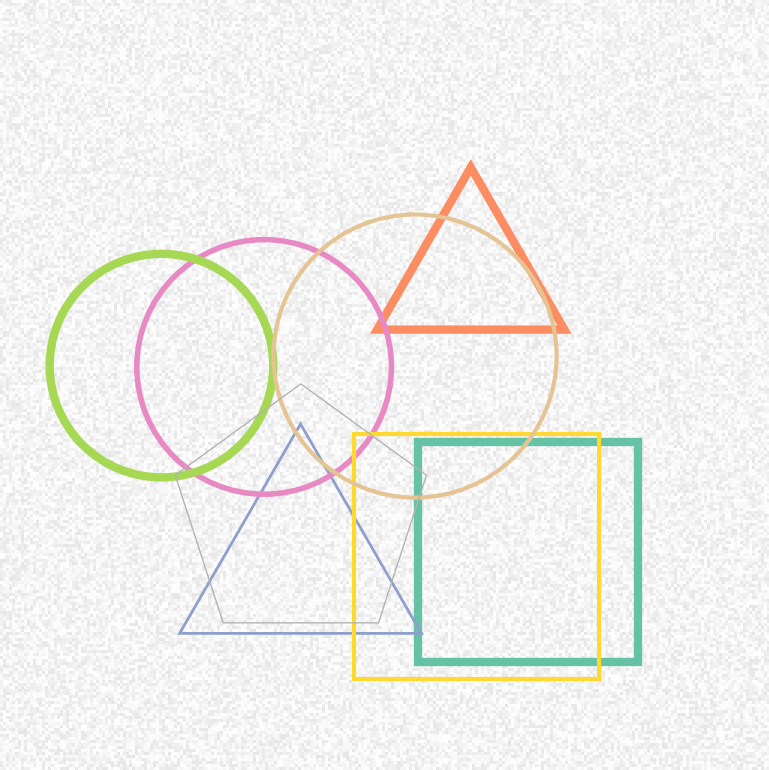[{"shape": "square", "thickness": 3, "radius": 0.72, "center": [0.686, 0.283]}, {"shape": "triangle", "thickness": 3, "radius": 0.7, "center": [0.611, 0.642]}, {"shape": "triangle", "thickness": 1, "radius": 0.91, "center": [0.39, 0.268]}, {"shape": "circle", "thickness": 2, "radius": 0.83, "center": [0.343, 0.523]}, {"shape": "circle", "thickness": 3, "radius": 0.73, "center": [0.21, 0.525]}, {"shape": "square", "thickness": 1.5, "radius": 0.8, "center": [0.618, 0.277]}, {"shape": "circle", "thickness": 1.5, "radius": 0.92, "center": [0.539, 0.538]}, {"shape": "pentagon", "thickness": 0.5, "radius": 0.86, "center": [0.391, 0.33]}]